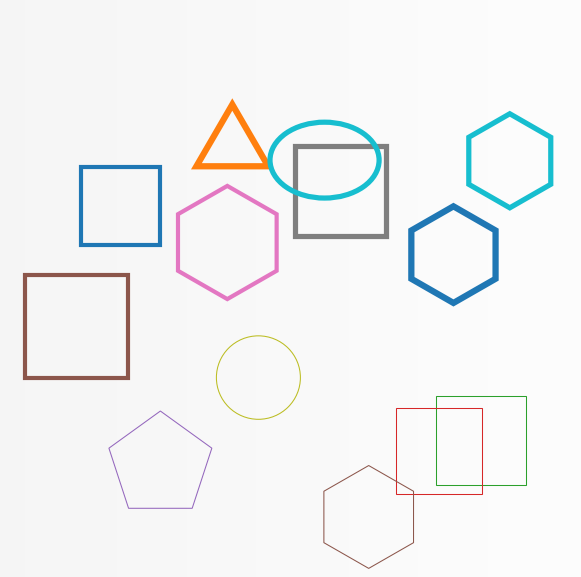[{"shape": "square", "thickness": 2, "radius": 0.34, "center": [0.207, 0.642]}, {"shape": "hexagon", "thickness": 3, "radius": 0.42, "center": [0.78, 0.558]}, {"shape": "triangle", "thickness": 3, "radius": 0.36, "center": [0.4, 0.747]}, {"shape": "square", "thickness": 0.5, "radius": 0.39, "center": [0.828, 0.237]}, {"shape": "square", "thickness": 0.5, "radius": 0.37, "center": [0.755, 0.219]}, {"shape": "pentagon", "thickness": 0.5, "radius": 0.47, "center": [0.276, 0.194]}, {"shape": "hexagon", "thickness": 0.5, "radius": 0.45, "center": [0.634, 0.104]}, {"shape": "square", "thickness": 2, "radius": 0.45, "center": [0.131, 0.433]}, {"shape": "hexagon", "thickness": 2, "radius": 0.49, "center": [0.391, 0.579]}, {"shape": "square", "thickness": 2.5, "radius": 0.39, "center": [0.586, 0.669]}, {"shape": "circle", "thickness": 0.5, "radius": 0.36, "center": [0.445, 0.345]}, {"shape": "hexagon", "thickness": 2.5, "radius": 0.41, "center": [0.877, 0.721]}, {"shape": "oval", "thickness": 2.5, "radius": 0.47, "center": [0.558, 0.722]}]